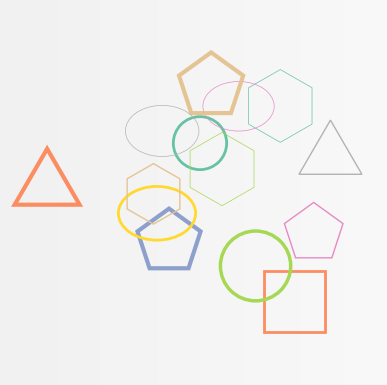[{"shape": "circle", "thickness": 2, "radius": 0.34, "center": [0.516, 0.628]}, {"shape": "hexagon", "thickness": 0.5, "radius": 0.47, "center": [0.723, 0.725]}, {"shape": "square", "thickness": 2, "radius": 0.39, "center": [0.761, 0.217]}, {"shape": "triangle", "thickness": 3, "radius": 0.48, "center": [0.122, 0.517]}, {"shape": "pentagon", "thickness": 3, "radius": 0.43, "center": [0.436, 0.372]}, {"shape": "pentagon", "thickness": 1, "radius": 0.4, "center": [0.81, 0.395]}, {"shape": "oval", "thickness": 0.5, "radius": 0.46, "center": [0.616, 0.724]}, {"shape": "circle", "thickness": 2.5, "radius": 0.45, "center": [0.66, 0.309]}, {"shape": "hexagon", "thickness": 0.5, "radius": 0.48, "center": [0.573, 0.561]}, {"shape": "oval", "thickness": 2, "radius": 0.5, "center": [0.405, 0.446]}, {"shape": "pentagon", "thickness": 3, "radius": 0.44, "center": [0.545, 0.777]}, {"shape": "hexagon", "thickness": 1, "radius": 0.39, "center": [0.396, 0.496]}, {"shape": "oval", "thickness": 0.5, "radius": 0.47, "center": [0.418, 0.66]}, {"shape": "triangle", "thickness": 1, "radius": 0.47, "center": [0.853, 0.594]}]